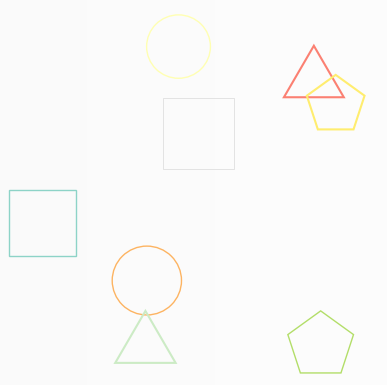[{"shape": "square", "thickness": 1, "radius": 0.43, "center": [0.109, 0.421]}, {"shape": "circle", "thickness": 1, "radius": 0.41, "center": [0.461, 0.879]}, {"shape": "triangle", "thickness": 1.5, "radius": 0.45, "center": [0.81, 0.792]}, {"shape": "circle", "thickness": 1, "radius": 0.45, "center": [0.379, 0.271]}, {"shape": "pentagon", "thickness": 1, "radius": 0.45, "center": [0.828, 0.103]}, {"shape": "square", "thickness": 0.5, "radius": 0.46, "center": [0.512, 0.654]}, {"shape": "triangle", "thickness": 1.5, "radius": 0.45, "center": [0.375, 0.102]}, {"shape": "pentagon", "thickness": 1.5, "radius": 0.39, "center": [0.866, 0.727]}]